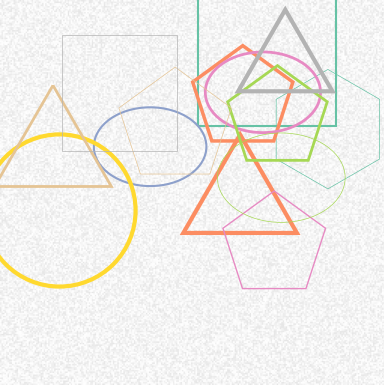[{"shape": "hexagon", "thickness": 0.5, "radius": 0.78, "center": [0.852, 0.665]}, {"shape": "square", "thickness": 1.5, "radius": 0.9, "center": [0.694, 0.853]}, {"shape": "triangle", "thickness": 3, "radius": 0.85, "center": [0.624, 0.48]}, {"shape": "pentagon", "thickness": 2.5, "radius": 0.68, "center": [0.631, 0.745]}, {"shape": "oval", "thickness": 1.5, "radius": 0.73, "center": [0.39, 0.619]}, {"shape": "oval", "thickness": 2, "radius": 0.75, "center": [0.683, 0.76]}, {"shape": "pentagon", "thickness": 1, "radius": 0.7, "center": [0.712, 0.364]}, {"shape": "pentagon", "thickness": 2, "radius": 0.68, "center": [0.721, 0.694]}, {"shape": "oval", "thickness": 0.5, "radius": 0.83, "center": [0.731, 0.539]}, {"shape": "circle", "thickness": 3, "radius": 0.99, "center": [0.155, 0.453]}, {"shape": "triangle", "thickness": 2, "radius": 0.88, "center": [0.138, 0.603]}, {"shape": "pentagon", "thickness": 0.5, "radius": 0.77, "center": [0.455, 0.672]}, {"shape": "triangle", "thickness": 3, "radius": 0.71, "center": [0.741, 0.834]}, {"shape": "square", "thickness": 0.5, "radius": 0.75, "center": [0.31, 0.758]}]